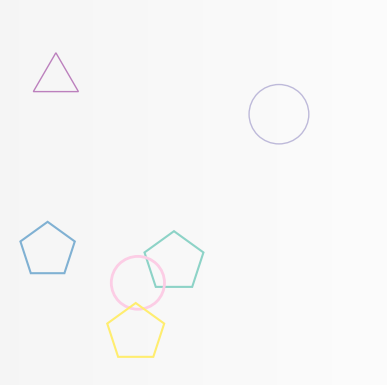[{"shape": "pentagon", "thickness": 1.5, "radius": 0.4, "center": [0.449, 0.32]}, {"shape": "circle", "thickness": 1, "radius": 0.39, "center": [0.72, 0.703]}, {"shape": "pentagon", "thickness": 1.5, "radius": 0.37, "center": [0.123, 0.35]}, {"shape": "circle", "thickness": 2, "radius": 0.34, "center": [0.356, 0.265]}, {"shape": "triangle", "thickness": 1, "radius": 0.34, "center": [0.144, 0.796]}, {"shape": "pentagon", "thickness": 1.5, "radius": 0.39, "center": [0.35, 0.136]}]